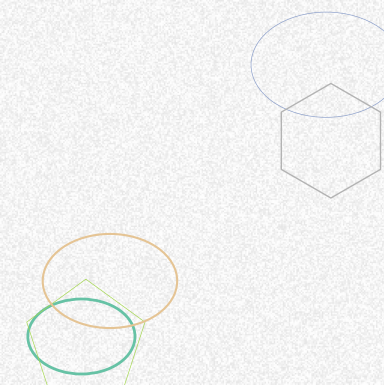[{"shape": "oval", "thickness": 2, "radius": 0.7, "center": [0.211, 0.126]}, {"shape": "oval", "thickness": 0.5, "radius": 0.98, "center": [0.847, 0.832]}, {"shape": "pentagon", "thickness": 0.5, "radius": 0.81, "center": [0.223, 0.113]}, {"shape": "oval", "thickness": 1.5, "radius": 0.87, "center": [0.286, 0.27]}, {"shape": "hexagon", "thickness": 1, "radius": 0.74, "center": [0.859, 0.634]}]